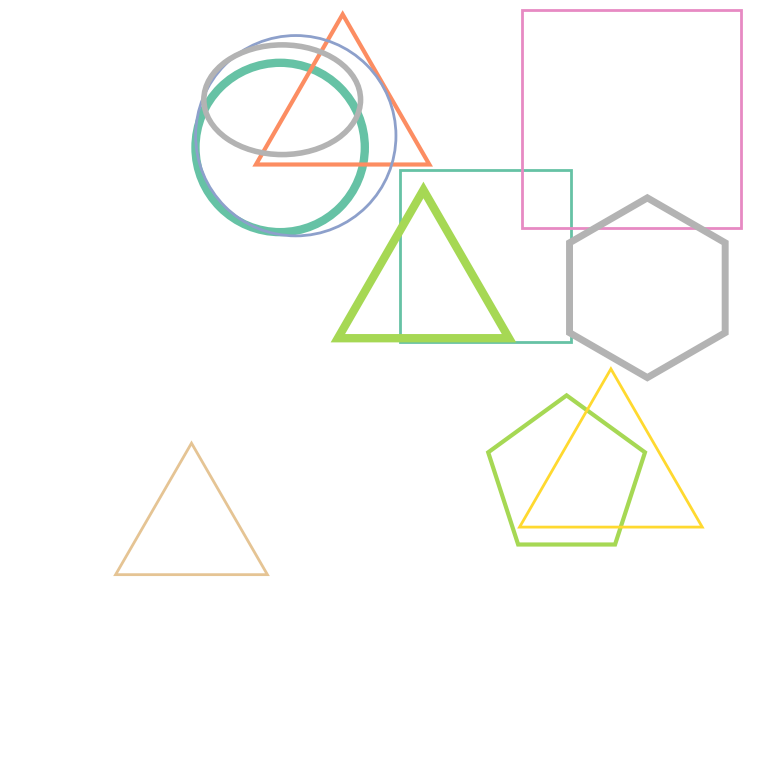[{"shape": "square", "thickness": 1, "radius": 0.56, "center": [0.631, 0.668]}, {"shape": "circle", "thickness": 3, "radius": 0.55, "center": [0.364, 0.808]}, {"shape": "triangle", "thickness": 1.5, "radius": 0.65, "center": [0.445, 0.851]}, {"shape": "circle", "thickness": 1, "radius": 0.65, "center": [0.384, 0.824]}, {"shape": "square", "thickness": 1, "radius": 0.71, "center": [0.82, 0.846]}, {"shape": "triangle", "thickness": 3, "radius": 0.64, "center": [0.55, 0.625]}, {"shape": "pentagon", "thickness": 1.5, "radius": 0.54, "center": [0.736, 0.379]}, {"shape": "triangle", "thickness": 1, "radius": 0.68, "center": [0.793, 0.384]}, {"shape": "triangle", "thickness": 1, "radius": 0.57, "center": [0.249, 0.311]}, {"shape": "hexagon", "thickness": 2.5, "radius": 0.58, "center": [0.841, 0.626]}, {"shape": "oval", "thickness": 2, "radius": 0.51, "center": [0.367, 0.87]}]